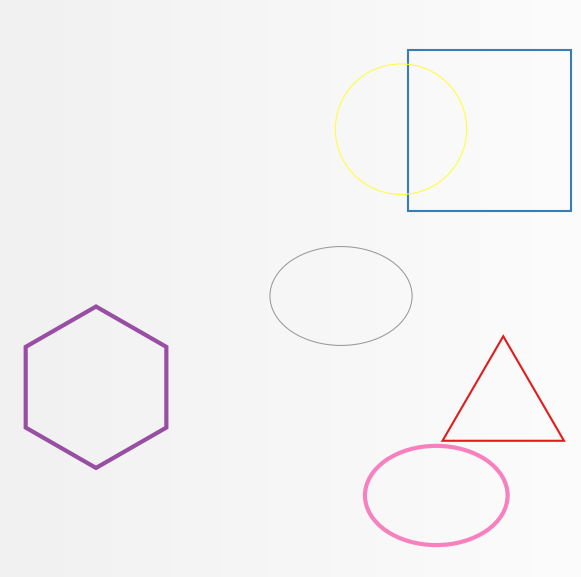[{"shape": "triangle", "thickness": 1, "radius": 0.6, "center": [0.866, 0.296]}, {"shape": "square", "thickness": 1, "radius": 0.7, "center": [0.842, 0.773]}, {"shape": "hexagon", "thickness": 2, "radius": 0.7, "center": [0.165, 0.329]}, {"shape": "circle", "thickness": 0.5, "radius": 0.57, "center": [0.69, 0.775]}, {"shape": "oval", "thickness": 2, "radius": 0.61, "center": [0.751, 0.141]}, {"shape": "oval", "thickness": 0.5, "radius": 0.61, "center": [0.587, 0.487]}]